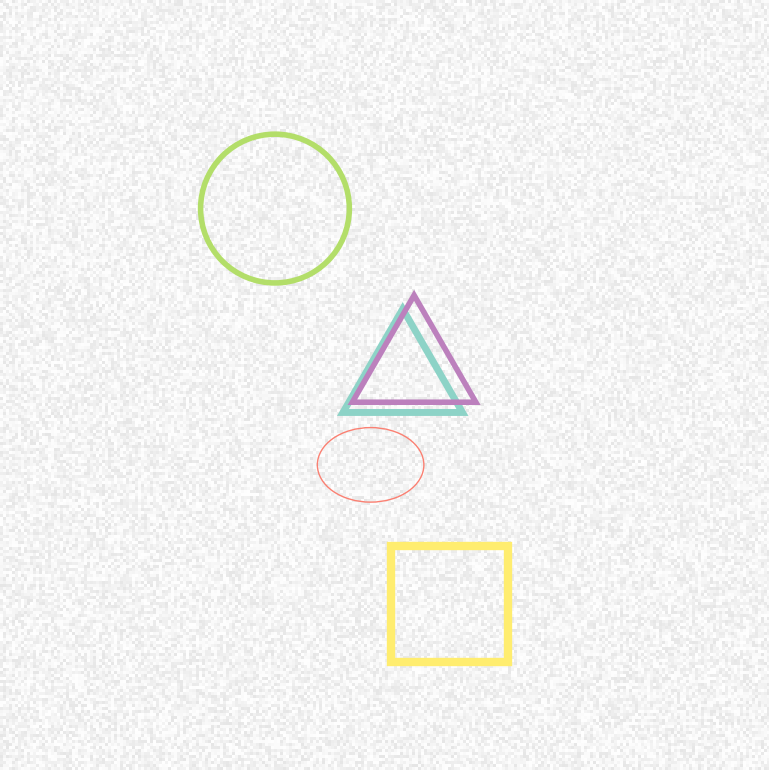[{"shape": "triangle", "thickness": 2.5, "radius": 0.45, "center": [0.523, 0.509]}, {"shape": "oval", "thickness": 0.5, "radius": 0.35, "center": [0.481, 0.396]}, {"shape": "circle", "thickness": 2, "radius": 0.48, "center": [0.357, 0.729]}, {"shape": "triangle", "thickness": 2, "radius": 0.46, "center": [0.538, 0.524]}, {"shape": "square", "thickness": 3, "radius": 0.38, "center": [0.584, 0.215]}]